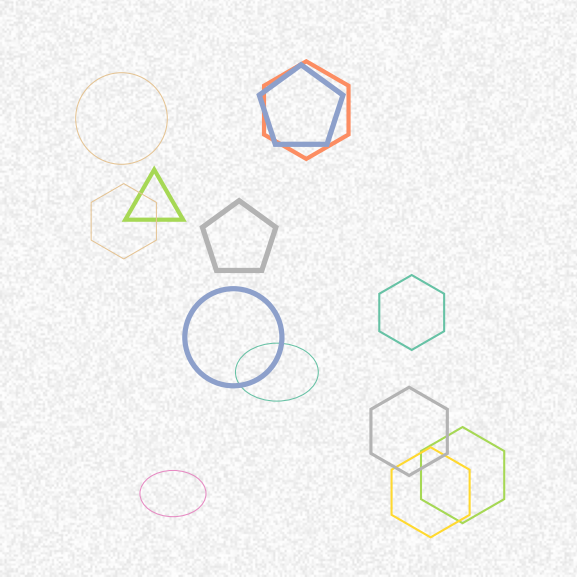[{"shape": "hexagon", "thickness": 1, "radius": 0.32, "center": [0.713, 0.458]}, {"shape": "oval", "thickness": 0.5, "radius": 0.36, "center": [0.479, 0.355]}, {"shape": "hexagon", "thickness": 2, "radius": 0.42, "center": [0.53, 0.808]}, {"shape": "pentagon", "thickness": 2.5, "radius": 0.38, "center": [0.521, 0.811]}, {"shape": "circle", "thickness": 2.5, "radius": 0.42, "center": [0.404, 0.415]}, {"shape": "oval", "thickness": 0.5, "radius": 0.29, "center": [0.3, 0.144]}, {"shape": "hexagon", "thickness": 1, "radius": 0.42, "center": [0.801, 0.176]}, {"shape": "triangle", "thickness": 2, "radius": 0.29, "center": [0.267, 0.648]}, {"shape": "hexagon", "thickness": 1, "radius": 0.39, "center": [0.746, 0.147]}, {"shape": "hexagon", "thickness": 0.5, "radius": 0.33, "center": [0.214, 0.616]}, {"shape": "circle", "thickness": 0.5, "radius": 0.4, "center": [0.21, 0.794]}, {"shape": "pentagon", "thickness": 2.5, "radius": 0.33, "center": [0.414, 0.585]}, {"shape": "hexagon", "thickness": 1.5, "radius": 0.38, "center": [0.708, 0.252]}]